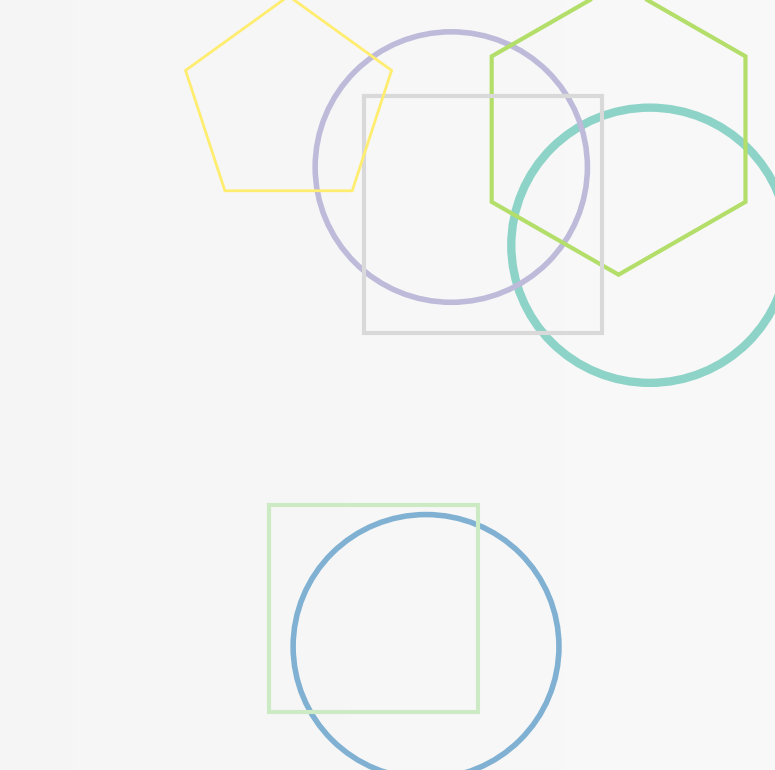[{"shape": "circle", "thickness": 3, "radius": 0.89, "center": [0.838, 0.681]}, {"shape": "circle", "thickness": 2, "radius": 0.88, "center": [0.582, 0.783]}, {"shape": "circle", "thickness": 2, "radius": 0.86, "center": [0.55, 0.16]}, {"shape": "hexagon", "thickness": 1.5, "radius": 0.95, "center": [0.798, 0.832]}, {"shape": "square", "thickness": 1.5, "radius": 0.77, "center": [0.623, 0.722]}, {"shape": "square", "thickness": 1.5, "radius": 0.67, "center": [0.482, 0.21]}, {"shape": "pentagon", "thickness": 1, "radius": 0.7, "center": [0.372, 0.865]}]